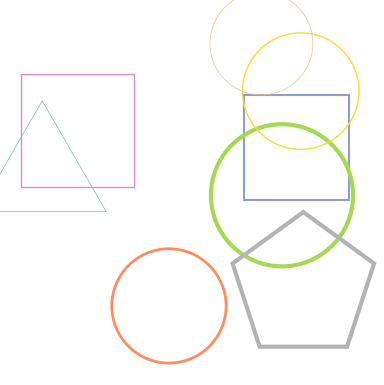[{"shape": "triangle", "thickness": 0.5, "radius": 0.96, "center": [0.11, 0.546]}, {"shape": "circle", "thickness": 2, "radius": 0.74, "center": [0.439, 0.205]}, {"shape": "square", "thickness": 1.5, "radius": 0.68, "center": [0.771, 0.618]}, {"shape": "square", "thickness": 1, "radius": 0.73, "center": [0.201, 0.661]}, {"shape": "circle", "thickness": 3, "radius": 0.92, "center": [0.733, 0.493]}, {"shape": "circle", "thickness": 1, "radius": 0.76, "center": [0.781, 0.763]}, {"shape": "circle", "thickness": 0.5, "radius": 0.67, "center": [0.679, 0.887]}, {"shape": "pentagon", "thickness": 3, "radius": 0.97, "center": [0.788, 0.256]}]